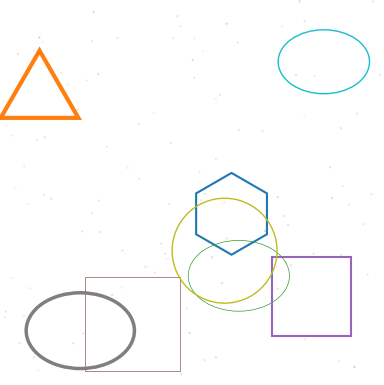[{"shape": "hexagon", "thickness": 1.5, "radius": 0.53, "center": [0.601, 0.445]}, {"shape": "triangle", "thickness": 3, "radius": 0.58, "center": [0.103, 0.752]}, {"shape": "oval", "thickness": 0.5, "radius": 0.66, "center": [0.62, 0.284]}, {"shape": "square", "thickness": 1.5, "radius": 0.52, "center": [0.81, 0.231]}, {"shape": "square", "thickness": 0.5, "radius": 0.61, "center": [0.344, 0.158]}, {"shape": "oval", "thickness": 2.5, "radius": 0.7, "center": [0.209, 0.141]}, {"shape": "circle", "thickness": 1, "radius": 0.68, "center": [0.583, 0.349]}, {"shape": "oval", "thickness": 1, "radius": 0.59, "center": [0.841, 0.84]}]